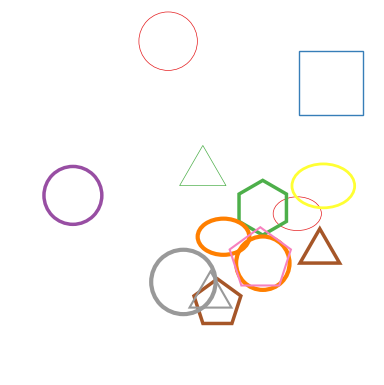[{"shape": "circle", "thickness": 0.5, "radius": 0.38, "center": [0.437, 0.893]}, {"shape": "oval", "thickness": 0.5, "radius": 0.31, "center": [0.772, 0.445]}, {"shape": "square", "thickness": 1, "radius": 0.42, "center": [0.86, 0.785]}, {"shape": "hexagon", "thickness": 2.5, "radius": 0.36, "center": [0.682, 0.46]}, {"shape": "triangle", "thickness": 0.5, "radius": 0.35, "center": [0.527, 0.553]}, {"shape": "circle", "thickness": 2.5, "radius": 0.38, "center": [0.189, 0.492]}, {"shape": "circle", "thickness": 3, "radius": 0.35, "center": [0.683, 0.316]}, {"shape": "oval", "thickness": 3, "radius": 0.34, "center": [0.58, 0.385]}, {"shape": "oval", "thickness": 2, "radius": 0.41, "center": [0.84, 0.517]}, {"shape": "triangle", "thickness": 2.5, "radius": 0.3, "center": [0.831, 0.346]}, {"shape": "pentagon", "thickness": 2.5, "radius": 0.32, "center": [0.565, 0.212]}, {"shape": "pentagon", "thickness": 1.5, "radius": 0.42, "center": [0.676, 0.326]}, {"shape": "triangle", "thickness": 1.5, "radius": 0.31, "center": [0.547, 0.232]}, {"shape": "circle", "thickness": 3, "radius": 0.42, "center": [0.476, 0.268]}]